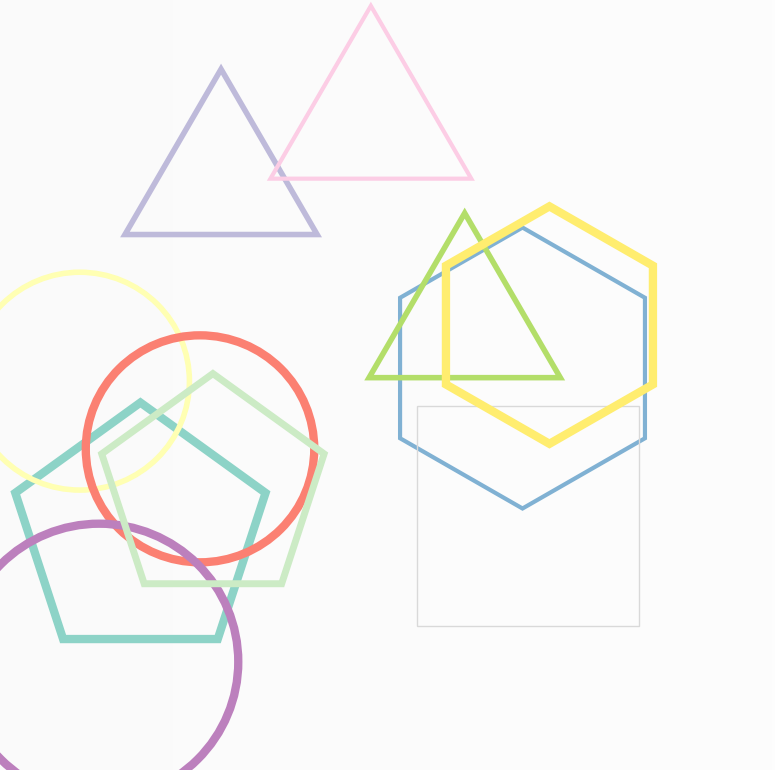[{"shape": "pentagon", "thickness": 3, "radius": 0.85, "center": [0.181, 0.307]}, {"shape": "circle", "thickness": 2, "radius": 0.71, "center": [0.103, 0.505]}, {"shape": "triangle", "thickness": 2, "radius": 0.72, "center": [0.285, 0.767]}, {"shape": "circle", "thickness": 3, "radius": 0.74, "center": [0.258, 0.417]}, {"shape": "hexagon", "thickness": 1.5, "radius": 0.91, "center": [0.674, 0.522]}, {"shape": "triangle", "thickness": 2, "radius": 0.71, "center": [0.6, 0.581]}, {"shape": "triangle", "thickness": 1.5, "radius": 0.75, "center": [0.479, 0.843]}, {"shape": "square", "thickness": 0.5, "radius": 0.72, "center": [0.681, 0.33]}, {"shape": "circle", "thickness": 3, "radius": 0.9, "center": [0.128, 0.141]}, {"shape": "pentagon", "thickness": 2.5, "radius": 0.75, "center": [0.275, 0.364]}, {"shape": "hexagon", "thickness": 3, "radius": 0.77, "center": [0.709, 0.578]}]